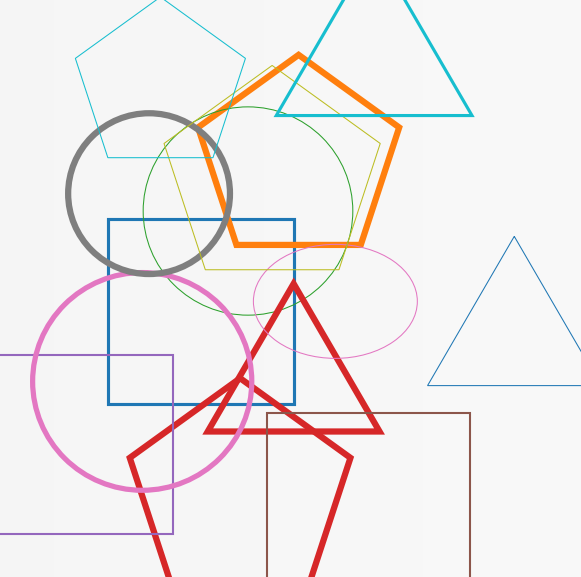[{"shape": "square", "thickness": 1.5, "radius": 0.8, "center": [0.346, 0.46]}, {"shape": "triangle", "thickness": 0.5, "radius": 0.86, "center": [0.885, 0.418]}, {"shape": "pentagon", "thickness": 3, "radius": 0.91, "center": [0.514, 0.722]}, {"shape": "circle", "thickness": 0.5, "radius": 0.9, "center": [0.427, 0.634]}, {"shape": "triangle", "thickness": 3, "radius": 0.85, "center": [0.505, 0.337]}, {"shape": "pentagon", "thickness": 3, "radius": 1.0, "center": [0.413, 0.145]}, {"shape": "square", "thickness": 1, "radius": 0.77, "center": [0.143, 0.229]}, {"shape": "square", "thickness": 1, "radius": 0.88, "center": [0.634, 0.109]}, {"shape": "oval", "thickness": 0.5, "radius": 0.71, "center": [0.577, 0.477]}, {"shape": "circle", "thickness": 2.5, "radius": 0.94, "center": [0.245, 0.339]}, {"shape": "circle", "thickness": 3, "radius": 0.7, "center": [0.256, 0.664]}, {"shape": "pentagon", "thickness": 0.5, "radius": 0.98, "center": [0.468, 0.69]}, {"shape": "pentagon", "thickness": 0.5, "radius": 0.77, "center": [0.276, 0.851]}, {"shape": "triangle", "thickness": 1.5, "radius": 0.97, "center": [0.644, 0.896]}]